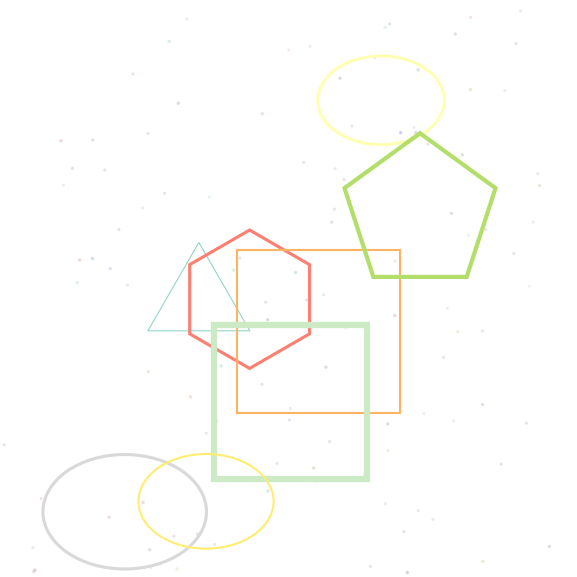[{"shape": "triangle", "thickness": 0.5, "radius": 0.51, "center": [0.344, 0.477]}, {"shape": "oval", "thickness": 1.5, "radius": 0.55, "center": [0.66, 0.825]}, {"shape": "hexagon", "thickness": 1.5, "radius": 0.6, "center": [0.432, 0.481]}, {"shape": "square", "thickness": 1, "radius": 0.7, "center": [0.551, 0.426]}, {"shape": "pentagon", "thickness": 2, "radius": 0.69, "center": [0.727, 0.631]}, {"shape": "oval", "thickness": 1.5, "radius": 0.71, "center": [0.216, 0.113]}, {"shape": "square", "thickness": 3, "radius": 0.66, "center": [0.503, 0.303]}, {"shape": "oval", "thickness": 1, "radius": 0.59, "center": [0.357, 0.131]}]